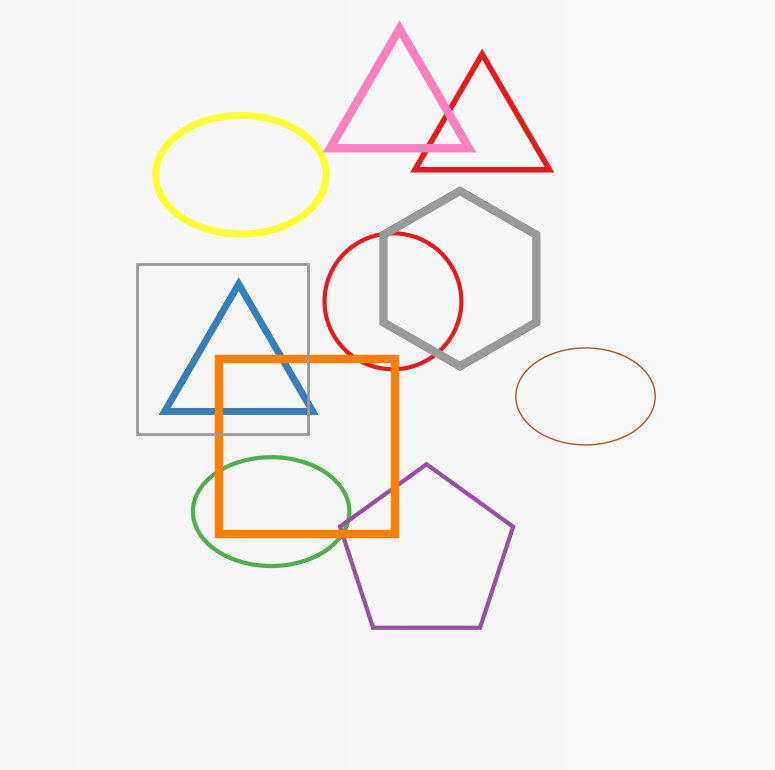[{"shape": "triangle", "thickness": 2, "radius": 0.5, "center": [0.622, 0.83]}, {"shape": "circle", "thickness": 1.5, "radius": 0.44, "center": [0.507, 0.609]}, {"shape": "triangle", "thickness": 2.5, "radius": 0.55, "center": [0.308, 0.521]}, {"shape": "oval", "thickness": 1.5, "radius": 0.5, "center": [0.35, 0.336]}, {"shape": "pentagon", "thickness": 1.5, "radius": 0.59, "center": [0.55, 0.28]}, {"shape": "square", "thickness": 3, "radius": 0.57, "center": [0.396, 0.42]}, {"shape": "oval", "thickness": 2.5, "radius": 0.55, "center": [0.311, 0.773]}, {"shape": "oval", "thickness": 0.5, "radius": 0.45, "center": [0.756, 0.485]}, {"shape": "triangle", "thickness": 3, "radius": 0.52, "center": [0.516, 0.859]}, {"shape": "square", "thickness": 1, "radius": 0.55, "center": [0.287, 0.547]}, {"shape": "hexagon", "thickness": 3, "radius": 0.57, "center": [0.593, 0.638]}]